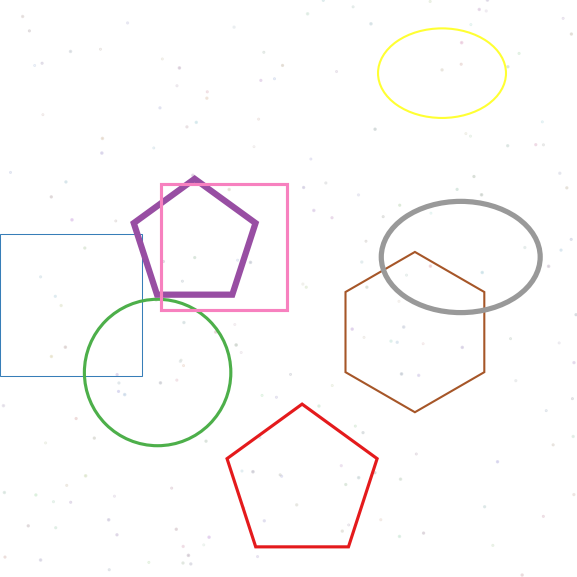[{"shape": "pentagon", "thickness": 1.5, "radius": 0.68, "center": [0.523, 0.163]}, {"shape": "square", "thickness": 0.5, "radius": 0.62, "center": [0.123, 0.471]}, {"shape": "circle", "thickness": 1.5, "radius": 0.63, "center": [0.273, 0.354]}, {"shape": "pentagon", "thickness": 3, "radius": 0.55, "center": [0.337, 0.579]}, {"shape": "oval", "thickness": 1, "radius": 0.55, "center": [0.765, 0.872]}, {"shape": "hexagon", "thickness": 1, "radius": 0.69, "center": [0.718, 0.424]}, {"shape": "square", "thickness": 1.5, "radius": 0.55, "center": [0.387, 0.572]}, {"shape": "oval", "thickness": 2.5, "radius": 0.69, "center": [0.798, 0.554]}]